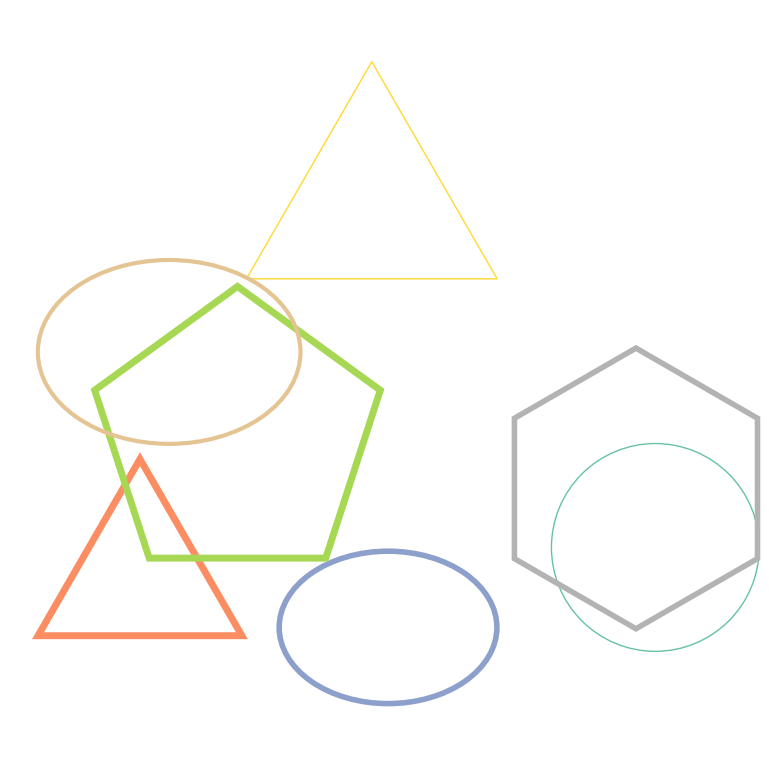[{"shape": "circle", "thickness": 0.5, "radius": 0.67, "center": [0.851, 0.289]}, {"shape": "triangle", "thickness": 2.5, "radius": 0.76, "center": [0.182, 0.251]}, {"shape": "oval", "thickness": 2, "radius": 0.71, "center": [0.504, 0.185]}, {"shape": "pentagon", "thickness": 2.5, "radius": 0.98, "center": [0.308, 0.433]}, {"shape": "triangle", "thickness": 0.5, "radius": 0.94, "center": [0.483, 0.732]}, {"shape": "oval", "thickness": 1.5, "radius": 0.85, "center": [0.22, 0.543]}, {"shape": "hexagon", "thickness": 2, "radius": 0.91, "center": [0.826, 0.366]}]